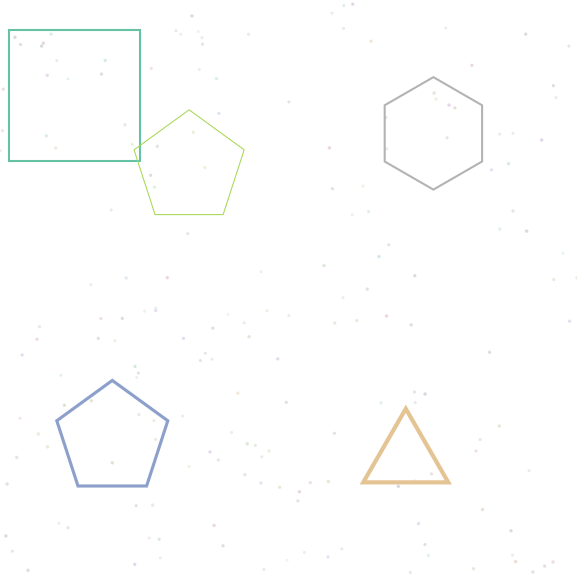[{"shape": "square", "thickness": 1, "radius": 0.57, "center": [0.129, 0.834]}, {"shape": "pentagon", "thickness": 1.5, "radius": 0.51, "center": [0.194, 0.239]}, {"shape": "pentagon", "thickness": 0.5, "radius": 0.5, "center": [0.327, 0.709]}, {"shape": "triangle", "thickness": 2, "radius": 0.43, "center": [0.703, 0.206]}, {"shape": "hexagon", "thickness": 1, "radius": 0.49, "center": [0.75, 0.768]}]